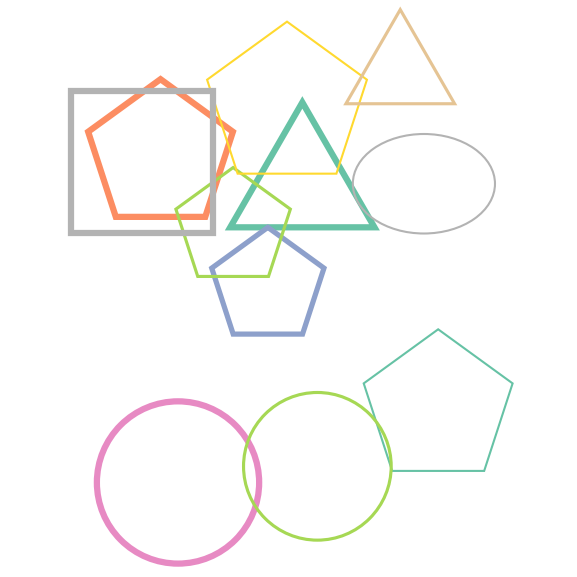[{"shape": "pentagon", "thickness": 1, "radius": 0.68, "center": [0.759, 0.293]}, {"shape": "triangle", "thickness": 3, "radius": 0.72, "center": [0.524, 0.678]}, {"shape": "pentagon", "thickness": 3, "radius": 0.66, "center": [0.278, 0.73]}, {"shape": "pentagon", "thickness": 2.5, "radius": 0.51, "center": [0.464, 0.503]}, {"shape": "circle", "thickness": 3, "radius": 0.7, "center": [0.308, 0.164]}, {"shape": "circle", "thickness": 1.5, "radius": 0.64, "center": [0.55, 0.192]}, {"shape": "pentagon", "thickness": 1.5, "radius": 0.52, "center": [0.404, 0.605]}, {"shape": "pentagon", "thickness": 1, "radius": 0.73, "center": [0.497, 0.816]}, {"shape": "triangle", "thickness": 1.5, "radius": 0.54, "center": [0.693, 0.874]}, {"shape": "square", "thickness": 3, "radius": 0.61, "center": [0.246, 0.718]}, {"shape": "oval", "thickness": 1, "radius": 0.62, "center": [0.734, 0.681]}]